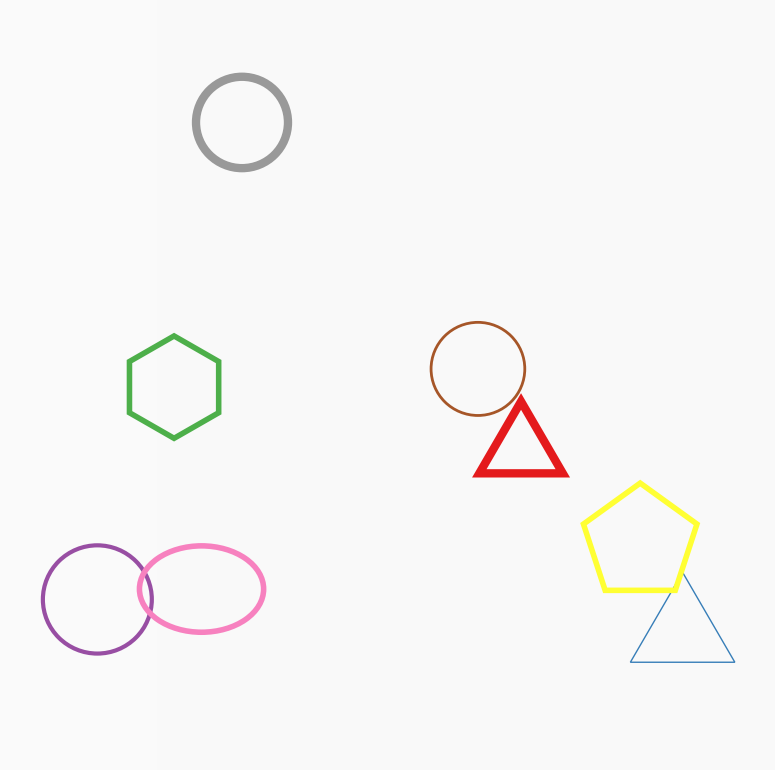[{"shape": "triangle", "thickness": 3, "radius": 0.31, "center": [0.672, 0.416]}, {"shape": "triangle", "thickness": 0.5, "radius": 0.39, "center": [0.881, 0.179]}, {"shape": "hexagon", "thickness": 2, "radius": 0.33, "center": [0.225, 0.497]}, {"shape": "circle", "thickness": 1.5, "radius": 0.35, "center": [0.126, 0.221]}, {"shape": "pentagon", "thickness": 2, "radius": 0.38, "center": [0.826, 0.296]}, {"shape": "circle", "thickness": 1, "radius": 0.3, "center": [0.617, 0.521]}, {"shape": "oval", "thickness": 2, "radius": 0.4, "center": [0.26, 0.235]}, {"shape": "circle", "thickness": 3, "radius": 0.3, "center": [0.312, 0.841]}]